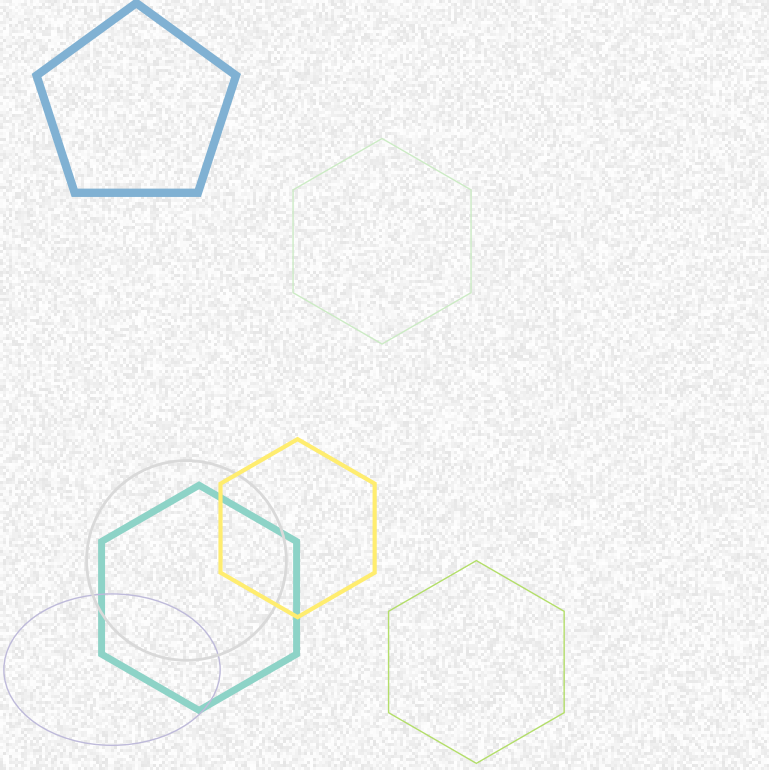[{"shape": "hexagon", "thickness": 2.5, "radius": 0.73, "center": [0.259, 0.224]}, {"shape": "oval", "thickness": 0.5, "radius": 0.7, "center": [0.145, 0.13]}, {"shape": "pentagon", "thickness": 3, "radius": 0.68, "center": [0.177, 0.86]}, {"shape": "hexagon", "thickness": 0.5, "radius": 0.66, "center": [0.619, 0.14]}, {"shape": "circle", "thickness": 1, "radius": 0.65, "center": [0.242, 0.272]}, {"shape": "hexagon", "thickness": 0.5, "radius": 0.67, "center": [0.496, 0.687]}, {"shape": "hexagon", "thickness": 1.5, "radius": 0.58, "center": [0.386, 0.314]}]